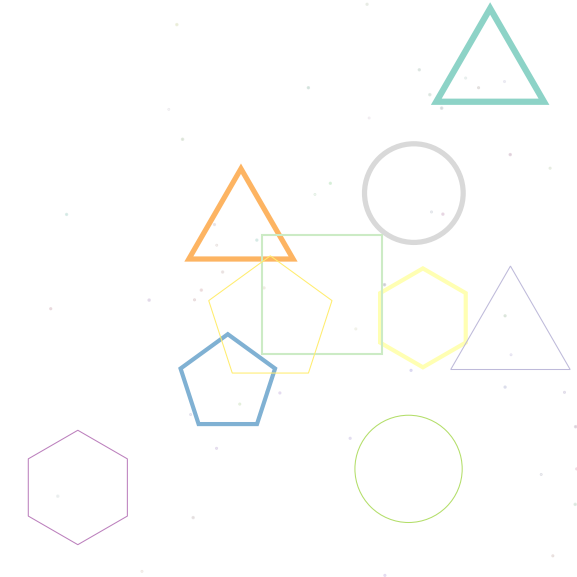[{"shape": "triangle", "thickness": 3, "radius": 0.54, "center": [0.849, 0.877]}, {"shape": "hexagon", "thickness": 2, "radius": 0.43, "center": [0.732, 0.449]}, {"shape": "triangle", "thickness": 0.5, "radius": 0.6, "center": [0.884, 0.419]}, {"shape": "pentagon", "thickness": 2, "radius": 0.43, "center": [0.394, 0.334]}, {"shape": "triangle", "thickness": 2.5, "radius": 0.52, "center": [0.417, 0.603]}, {"shape": "circle", "thickness": 0.5, "radius": 0.46, "center": [0.707, 0.187]}, {"shape": "circle", "thickness": 2.5, "radius": 0.43, "center": [0.717, 0.665]}, {"shape": "hexagon", "thickness": 0.5, "radius": 0.5, "center": [0.135, 0.155]}, {"shape": "square", "thickness": 1, "radius": 0.52, "center": [0.557, 0.489]}, {"shape": "pentagon", "thickness": 0.5, "radius": 0.56, "center": [0.468, 0.444]}]